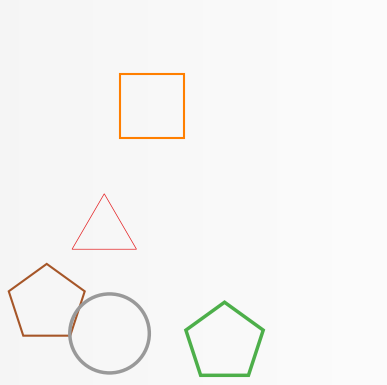[{"shape": "triangle", "thickness": 0.5, "radius": 0.48, "center": [0.269, 0.401]}, {"shape": "pentagon", "thickness": 2.5, "radius": 0.52, "center": [0.579, 0.11]}, {"shape": "square", "thickness": 1.5, "radius": 0.42, "center": [0.392, 0.725]}, {"shape": "pentagon", "thickness": 1.5, "radius": 0.52, "center": [0.121, 0.211]}, {"shape": "circle", "thickness": 2.5, "radius": 0.51, "center": [0.283, 0.134]}]